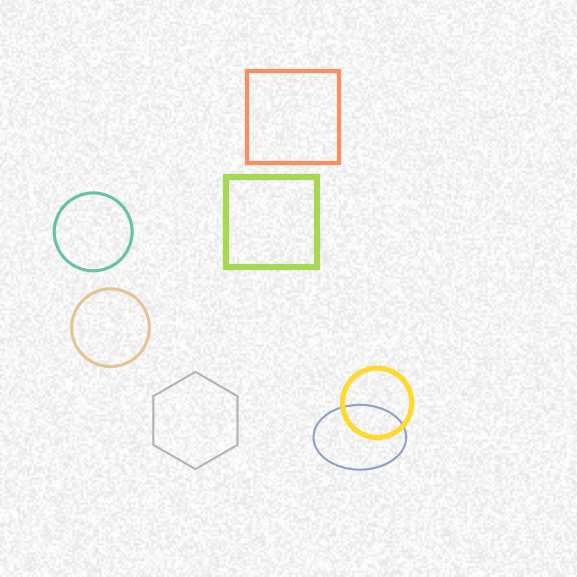[{"shape": "circle", "thickness": 1.5, "radius": 0.34, "center": [0.161, 0.598]}, {"shape": "square", "thickness": 2, "radius": 0.4, "center": [0.507, 0.797]}, {"shape": "oval", "thickness": 1, "radius": 0.4, "center": [0.623, 0.242]}, {"shape": "square", "thickness": 3, "radius": 0.39, "center": [0.47, 0.615]}, {"shape": "circle", "thickness": 2.5, "radius": 0.3, "center": [0.653, 0.302]}, {"shape": "circle", "thickness": 1.5, "radius": 0.34, "center": [0.191, 0.432]}, {"shape": "hexagon", "thickness": 1, "radius": 0.42, "center": [0.338, 0.271]}]